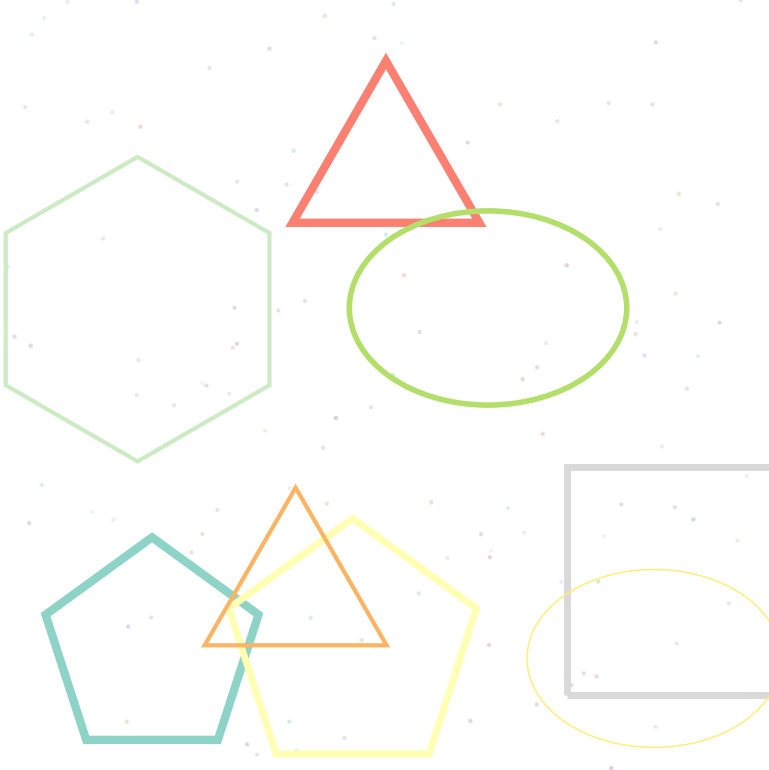[{"shape": "pentagon", "thickness": 3, "radius": 0.73, "center": [0.197, 0.157]}, {"shape": "pentagon", "thickness": 2.5, "radius": 0.85, "center": [0.458, 0.158]}, {"shape": "triangle", "thickness": 3, "radius": 0.7, "center": [0.501, 0.781]}, {"shape": "triangle", "thickness": 1.5, "radius": 0.68, "center": [0.384, 0.23]}, {"shape": "oval", "thickness": 2, "radius": 0.9, "center": [0.634, 0.6]}, {"shape": "square", "thickness": 2.5, "radius": 0.74, "center": [0.884, 0.245]}, {"shape": "hexagon", "thickness": 1.5, "radius": 0.99, "center": [0.179, 0.599]}, {"shape": "oval", "thickness": 0.5, "radius": 0.83, "center": [0.849, 0.145]}]